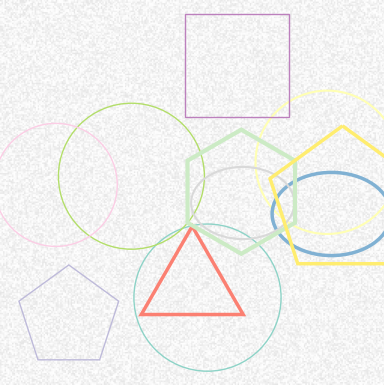[{"shape": "circle", "thickness": 1, "radius": 0.96, "center": [0.539, 0.227]}, {"shape": "circle", "thickness": 1.5, "radius": 0.93, "center": [0.85, 0.578]}, {"shape": "pentagon", "thickness": 1, "radius": 0.68, "center": [0.179, 0.176]}, {"shape": "triangle", "thickness": 2.5, "radius": 0.76, "center": [0.499, 0.259]}, {"shape": "oval", "thickness": 2.5, "radius": 0.77, "center": [0.861, 0.444]}, {"shape": "circle", "thickness": 1, "radius": 0.95, "center": [0.341, 0.542]}, {"shape": "circle", "thickness": 1, "radius": 0.8, "center": [0.145, 0.52]}, {"shape": "oval", "thickness": 1.5, "radius": 0.67, "center": [0.63, 0.473]}, {"shape": "square", "thickness": 1, "radius": 0.67, "center": [0.616, 0.83]}, {"shape": "hexagon", "thickness": 3, "radius": 0.81, "center": [0.627, 0.502]}, {"shape": "pentagon", "thickness": 2.5, "radius": 0.99, "center": [0.89, 0.475]}]